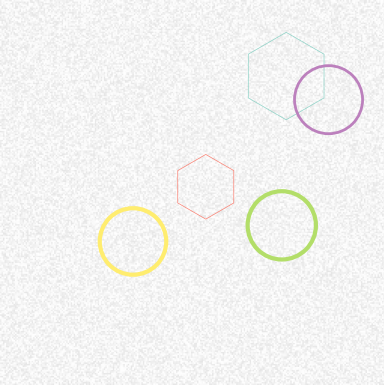[{"shape": "hexagon", "thickness": 0.5, "radius": 0.57, "center": [0.743, 0.802]}, {"shape": "hexagon", "thickness": 0.5, "radius": 0.42, "center": [0.534, 0.515]}, {"shape": "circle", "thickness": 3, "radius": 0.44, "center": [0.732, 0.415]}, {"shape": "circle", "thickness": 2, "radius": 0.44, "center": [0.853, 0.741]}, {"shape": "circle", "thickness": 3, "radius": 0.43, "center": [0.345, 0.373]}]